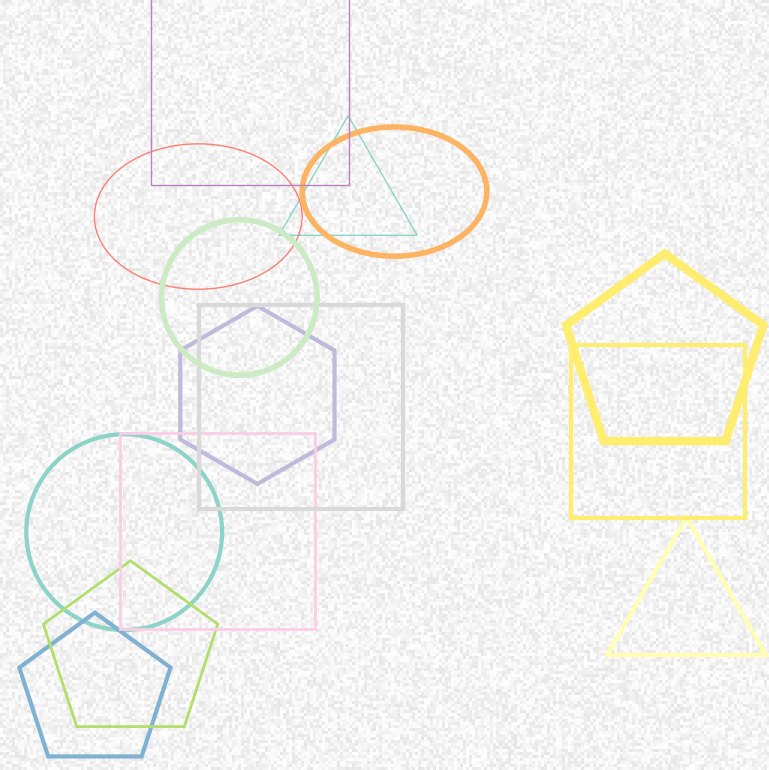[{"shape": "circle", "thickness": 1.5, "radius": 0.64, "center": [0.161, 0.309]}, {"shape": "triangle", "thickness": 0.5, "radius": 0.52, "center": [0.452, 0.746]}, {"shape": "triangle", "thickness": 1.5, "radius": 0.6, "center": [0.892, 0.209]}, {"shape": "hexagon", "thickness": 1.5, "radius": 0.58, "center": [0.334, 0.487]}, {"shape": "oval", "thickness": 0.5, "radius": 0.67, "center": [0.257, 0.719]}, {"shape": "pentagon", "thickness": 1.5, "radius": 0.52, "center": [0.123, 0.101]}, {"shape": "oval", "thickness": 2, "radius": 0.6, "center": [0.512, 0.751]}, {"shape": "pentagon", "thickness": 1, "radius": 0.6, "center": [0.17, 0.153]}, {"shape": "square", "thickness": 1, "radius": 0.63, "center": [0.283, 0.31]}, {"shape": "square", "thickness": 1.5, "radius": 0.66, "center": [0.391, 0.472]}, {"shape": "square", "thickness": 0.5, "radius": 0.64, "center": [0.325, 0.888]}, {"shape": "circle", "thickness": 2, "radius": 0.51, "center": [0.311, 0.614]}, {"shape": "pentagon", "thickness": 3, "radius": 0.67, "center": [0.863, 0.536]}, {"shape": "square", "thickness": 1.5, "radius": 0.56, "center": [0.854, 0.44]}]